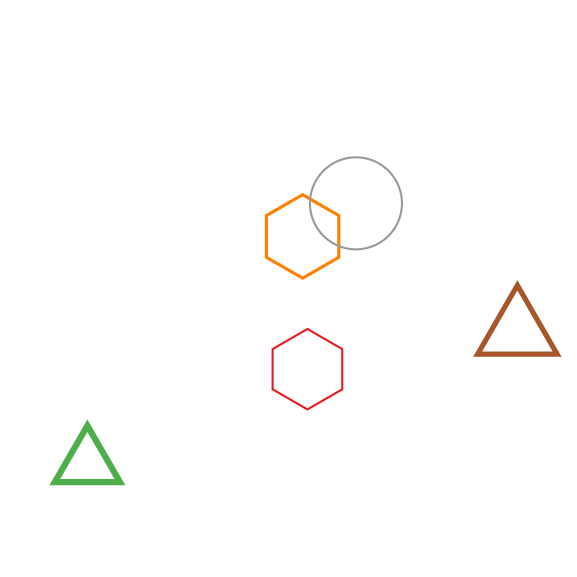[{"shape": "hexagon", "thickness": 1, "radius": 0.35, "center": [0.532, 0.36]}, {"shape": "triangle", "thickness": 3, "radius": 0.33, "center": [0.151, 0.197]}, {"shape": "hexagon", "thickness": 1.5, "radius": 0.36, "center": [0.524, 0.59]}, {"shape": "triangle", "thickness": 2.5, "radius": 0.4, "center": [0.896, 0.426]}, {"shape": "circle", "thickness": 1, "radius": 0.4, "center": [0.616, 0.647]}]